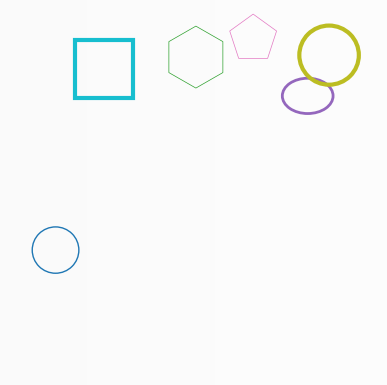[{"shape": "circle", "thickness": 1, "radius": 0.3, "center": [0.143, 0.35]}, {"shape": "hexagon", "thickness": 0.5, "radius": 0.4, "center": [0.505, 0.852]}, {"shape": "oval", "thickness": 2, "radius": 0.33, "center": [0.794, 0.751]}, {"shape": "pentagon", "thickness": 0.5, "radius": 0.32, "center": [0.653, 0.9]}, {"shape": "circle", "thickness": 3, "radius": 0.38, "center": [0.849, 0.857]}, {"shape": "square", "thickness": 3, "radius": 0.38, "center": [0.268, 0.821]}]